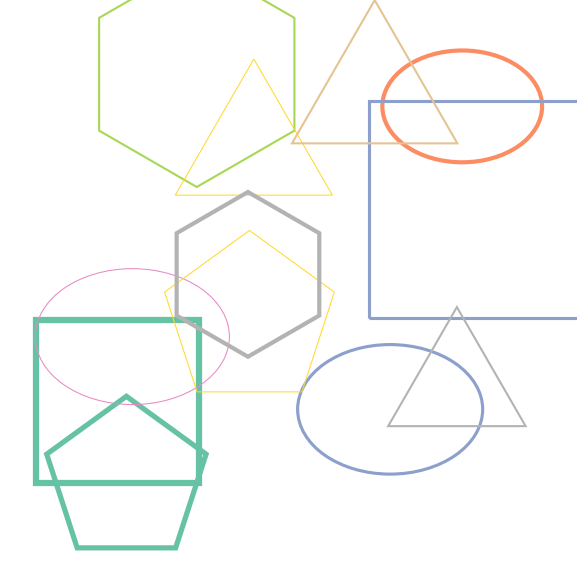[{"shape": "pentagon", "thickness": 2.5, "radius": 0.73, "center": [0.219, 0.168]}, {"shape": "square", "thickness": 3, "radius": 0.7, "center": [0.203, 0.304]}, {"shape": "oval", "thickness": 2, "radius": 0.69, "center": [0.8, 0.815]}, {"shape": "oval", "thickness": 1.5, "radius": 0.8, "center": [0.676, 0.29]}, {"shape": "square", "thickness": 1.5, "radius": 0.94, "center": [0.827, 0.636]}, {"shape": "oval", "thickness": 0.5, "radius": 0.84, "center": [0.229, 0.416]}, {"shape": "hexagon", "thickness": 1, "radius": 0.98, "center": [0.341, 0.871]}, {"shape": "triangle", "thickness": 0.5, "radius": 0.79, "center": [0.44, 0.74]}, {"shape": "pentagon", "thickness": 0.5, "radius": 0.77, "center": [0.432, 0.446]}, {"shape": "triangle", "thickness": 1, "radius": 0.83, "center": [0.649, 0.834]}, {"shape": "triangle", "thickness": 1, "radius": 0.69, "center": [0.791, 0.33]}, {"shape": "hexagon", "thickness": 2, "radius": 0.71, "center": [0.429, 0.524]}]